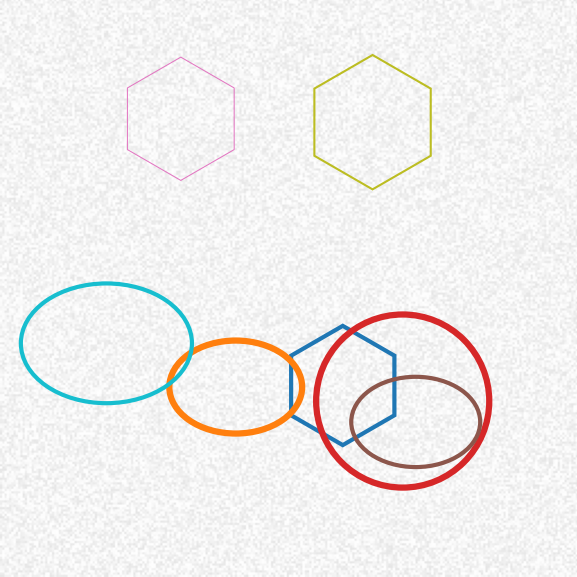[{"shape": "hexagon", "thickness": 2, "radius": 0.52, "center": [0.594, 0.332]}, {"shape": "oval", "thickness": 3, "radius": 0.57, "center": [0.408, 0.329]}, {"shape": "circle", "thickness": 3, "radius": 0.75, "center": [0.697, 0.305]}, {"shape": "oval", "thickness": 2, "radius": 0.56, "center": [0.72, 0.269]}, {"shape": "hexagon", "thickness": 0.5, "radius": 0.53, "center": [0.313, 0.793]}, {"shape": "hexagon", "thickness": 1, "radius": 0.58, "center": [0.645, 0.788]}, {"shape": "oval", "thickness": 2, "radius": 0.74, "center": [0.184, 0.405]}]